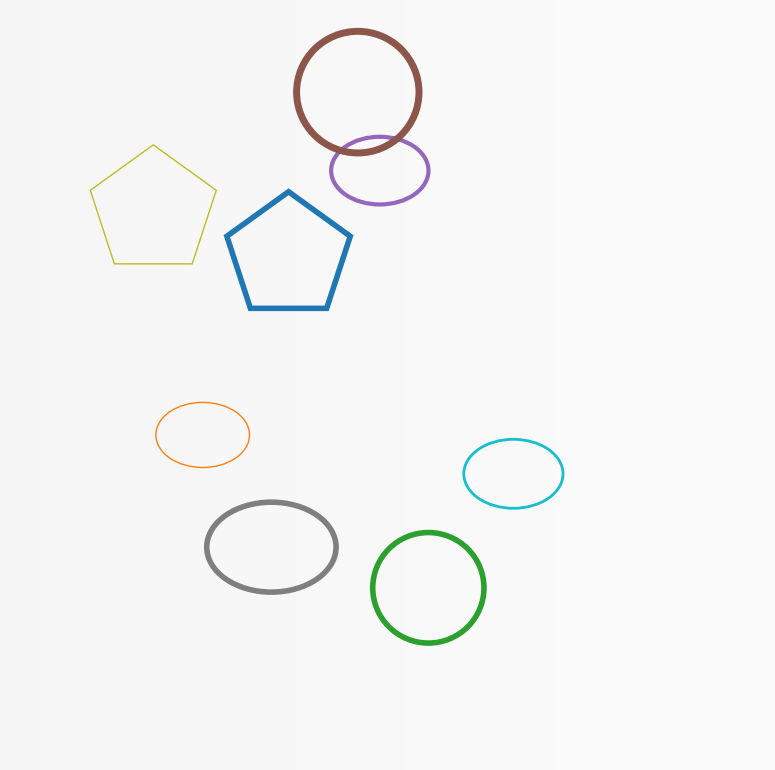[{"shape": "pentagon", "thickness": 2, "radius": 0.42, "center": [0.372, 0.667]}, {"shape": "oval", "thickness": 0.5, "radius": 0.3, "center": [0.262, 0.435]}, {"shape": "circle", "thickness": 2, "radius": 0.36, "center": [0.553, 0.237]}, {"shape": "oval", "thickness": 1.5, "radius": 0.31, "center": [0.49, 0.778]}, {"shape": "circle", "thickness": 2.5, "radius": 0.39, "center": [0.462, 0.88]}, {"shape": "oval", "thickness": 2, "radius": 0.42, "center": [0.35, 0.289]}, {"shape": "pentagon", "thickness": 0.5, "radius": 0.43, "center": [0.198, 0.726]}, {"shape": "oval", "thickness": 1, "radius": 0.32, "center": [0.662, 0.385]}]